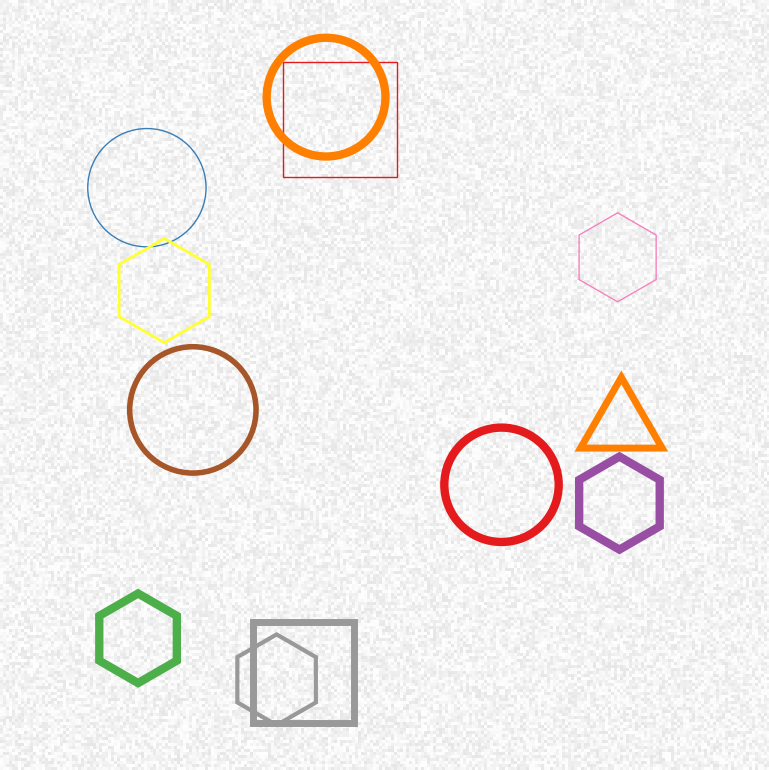[{"shape": "square", "thickness": 0.5, "radius": 0.37, "center": [0.442, 0.845]}, {"shape": "circle", "thickness": 3, "radius": 0.37, "center": [0.651, 0.37]}, {"shape": "circle", "thickness": 0.5, "radius": 0.38, "center": [0.191, 0.756]}, {"shape": "hexagon", "thickness": 3, "radius": 0.29, "center": [0.179, 0.171]}, {"shape": "hexagon", "thickness": 3, "radius": 0.3, "center": [0.804, 0.347]}, {"shape": "triangle", "thickness": 2.5, "radius": 0.31, "center": [0.807, 0.449]}, {"shape": "circle", "thickness": 3, "radius": 0.39, "center": [0.423, 0.874]}, {"shape": "hexagon", "thickness": 1, "radius": 0.34, "center": [0.213, 0.623]}, {"shape": "circle", "thickness": 2, "radius": 0.41, "center": [0.25, 0.468]}, {"shape": "hexagon", "thickness": 0.5, "radius": 0.29, "center": [0.802, 0.666]}, {"shape": "hexagon", "thickness": 1.5, "radius": 0.29, "center": [0.359, 0.117]}, {"shape": "square", "thickness": 2.5, "radius": 0.33, "center": [0.394, 0.127]}]